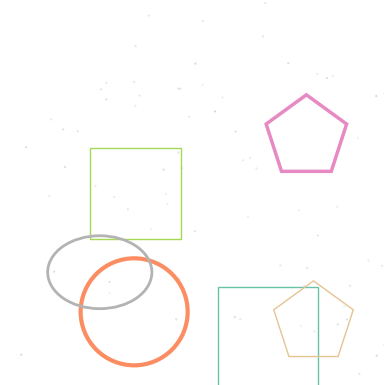[{"shape": "square", "thickness": 1, "radius": 0.65, "center": [0.696, 0.124]}, {"shape": "circle", "thickness": 3, "radius": 0.69, "center": [0.348, 0.19]}, {"shape": "pentagon", "thickness": 2.5, "radius": 0.55, "center": [0.796, 0.644]}, {"shape": "square", "thickness": 1, "radius": 0.59, "center": [0.352, 0.497]}, {"shape": "pentagon", "thickness": 1, "radius": 0.54, "center": [0.814, 0.162]}, {"shape": "oval", "thickness": 2, "radius": 0.68, "center": [0.259, 0.293]}]